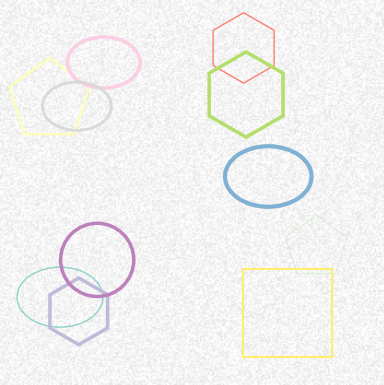[{"shape": "oval", "thickness": 1, "radius": 0.56, "center": [0.156, 0.228]}, {"shape": "pentagon", "thickness": 1.5, "radius": 0.55, "center": [0.128, 0.74]}, {"shape": "hexagon", "thickness": 2.5, "radius": 0.43, "center": [0.205, 0.191]}, {"shape": "hexagon", "thickness": 1, "radius": 0.46, "center": [0.633, 0.876]}, {"shape": "oval", "thickness": 3, "radius": 0.56, "center": [0.697, 0.542]}, {"shape": "hexagon", "thickness": 2.5, "radius": 0.55, "center": [0.639, 0.755]}, {"shape": "oval", "thickness": 2.5, "radius": 0.47, "center": [0.269, 0.838]}, {"shape": "oval", "thickness": 2, "radius": 0.45, "center": [0.2, 0.724]}, {"shape": "circle", "thickness": 2.5, "radius": 0.48, "center": [0.252, 0.325]}, {"shape": "pentagon", "thickness": 0.5, "radius": 0.42, "center": [0.822, 0.357]}, {"shape": "square", "thickness": 1.5, "radius": 0.57, "center": [0.746, 0.187]}]